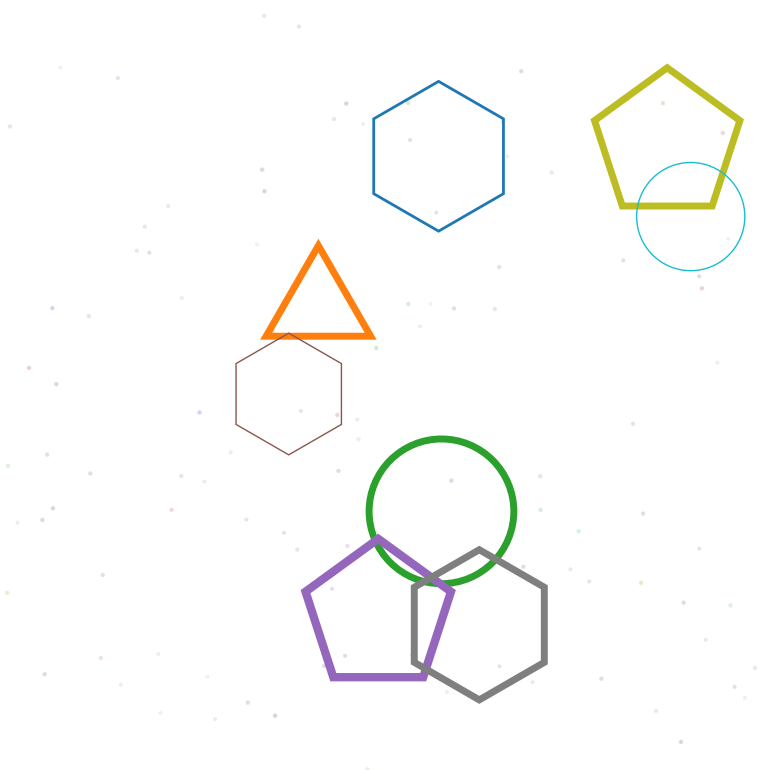[{"shape": "hexagon", "thickness": 1, "radius": 0.49, "center": [0.57, 0.797]}, {"shape": "triangle", "thickness": 2.5, "radius": 0.39, "center": [0.413, 0.603]}, {"shape": "circle", "thickness": 2.5, "radius": 0.47, "center": [0.573, 0.336]}, {"shape": "pentagon", "thickness": 3, "radius": 0.5, "center": [0.491, 0.201]}, {"shape": "hexagon", "thickness": 0.5, "radius": 0.4, "center": [0.375, 0.488]}, {"shape": "hexagon", "thickness": 2.5, "radius": 0.49, "center": [0.622, 0.189]}, {"shape": "pentagon", "thickness": 2.5, "radius": 0.5, "center": [0.867, 0.813]}, {"shape": "circle", "thickness": 0.5, "radius": 0.35, "center": [0.897, 0.719]}]